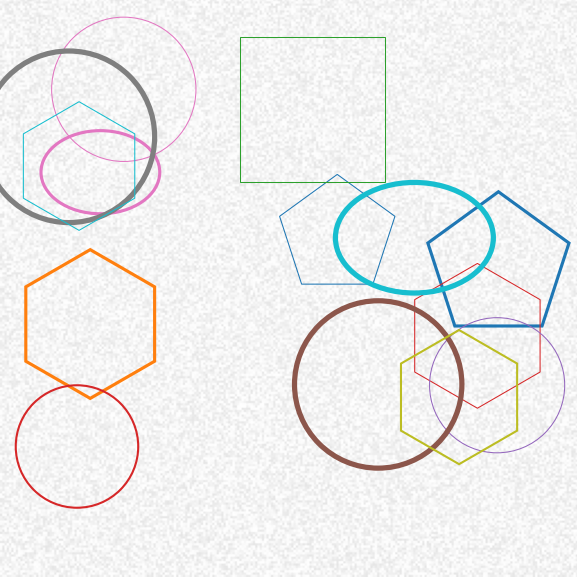[{"shape": "pentagon", "thickness": 1.5, "radius": 0.64, "center": [0.863, 0.539]}, {"shape": "pentagon", "thickness": 0.5, "radius": 0.53, "center": [0.584, 0.592]}, {"shape": "hexagon", "thickness": 1.5, "radius": 0.64, "center": [0.156, 0.438]}, {"shape": "square", "thickness": 0.5, "radius": 0.63, "center": [0.541, 0.81]}, {"shape": "hexagon", "thickness": 0.5, "radius": 0.63, "center": [0.827, 0.418]}, {"shape": "circle", "thickness": 1, "radius": 0.53, "center": [0.133, 0.226]}, {"shape": "circle", "thickness": 0.5, "radius": 0.59, "center": [0.861, 0.332]}, {"shape": "circle", "thickness": 2.5, "radius": 0.72, "center": [0.655, 0.333]}, {"shape": "circle", "thickness": 0.5, "radius": 0.62, "center": [0.214, 0.844]}, {"shape": "oval", "thickness": 1.5, "radius": 0.51, "center": [0.174, 0.701]}, {"shape": "circle", "thickness": 2.5, "radius": 0.74, "center": [0.119, 0.762]}, {"shape": "hexagon", "thickness": 1, "radius": 0.58, "center": [0.795, 0.312]}, {"shape": "hexagon", "thickness": 0.5, "radius": 0.56, "center": [0.137, 0.712]}, {"shape": "oval", "thickness": 2.5, "radius": 0.68, "center": [0.718, 0.587]}]